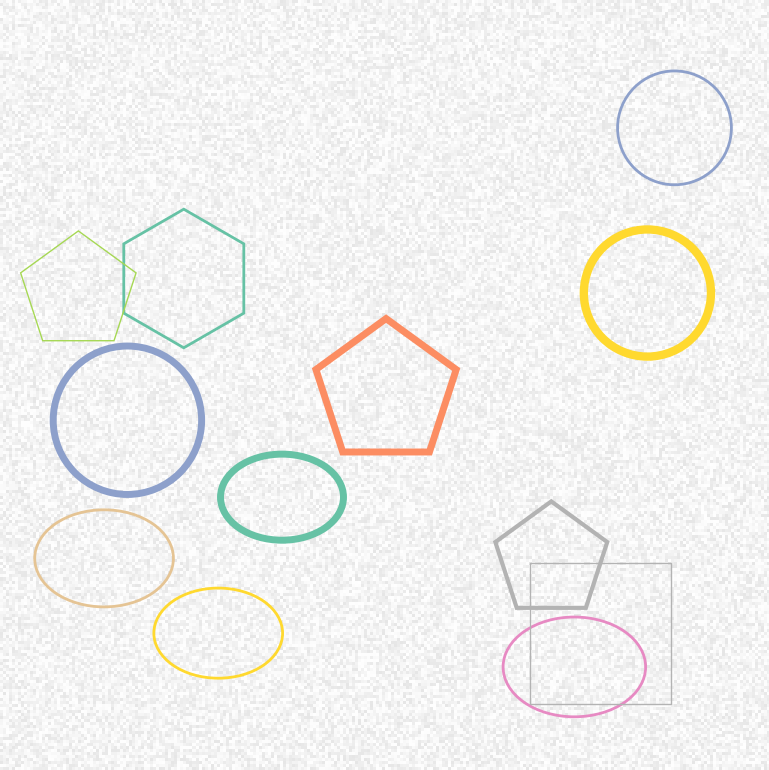[{"shape": "hexagon", "thickness": 1, "radius": 0.45, "center": [0.239, 0.638]}, {"shape": "oval", "thickness": 2.5, "radius": 0.4, "center": [0.366, 0.354]}, {"shape": "pentagon", "thickness": 2.5, "radius": 0.48, "center": [0.501, 0.49]}, {"shape": "circle", "thickness": 1, "radius": 0.37, "center": [0.876, 0.834]}, {"shape": "circle", "thickness": 2.5, "radius": 0.48, "center": [0.165, 0.454]}, {"shape": "oval", "thickness": 1, "radius": 0.46, "center": [0.746, 0.134]}, {"shape": "pentagon", "thickness": 0.5, "radius": 0.39, "center": [0.102, 0.621]}, {"shape": "oval", "thickness": 1, "radius": 0.42, "center": [0.283, 0.178]}, {"shape": "circle", "thickness": 3, "radius": 0.41, "center": [0.841, 0.619]}, {"shape": "oval", "thickness": 1, "radius": 0.45, "center": [0.135, 0.275]}, {"shape": "square", "thickness": 0.5, "radius": 0.46, "center": [0.78, 0.177]}, {"shape": "pentagon", "thickness": 1.5, "radius": 0.38, "center": [0.716, 0.272]}]